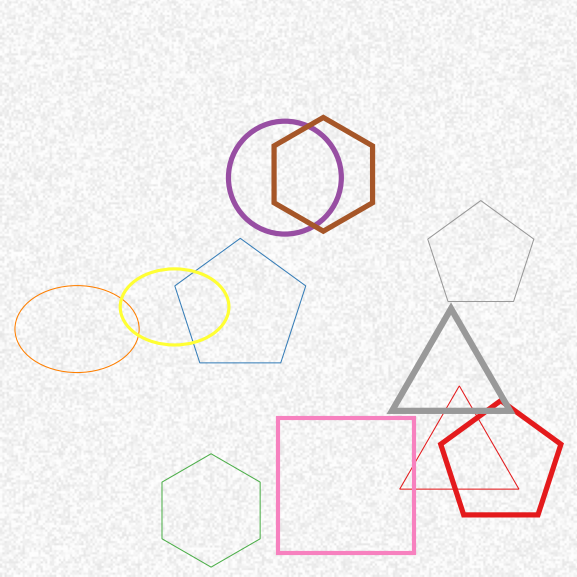[{"shape": "pentagon", "thickness": 2.5, "radius": 0.55, "center": [0.867, 0.196]}, {"shape": "triangle", "thickness": 0.5, "radius": 0.6, "center": [0.795, 0.212]}, {"shape": "pentagon", "thickness": 0.5, "radius": 0.6, "center": [0.416, 0.467]}, {"shape": "hexagon", "thickness": 0.5, "radius": 0.49, "center": [0.365, 0.115]}, {"shape": "circle", "thickness": 2.5, "radius": 0.49, "center": [0.493, 0.692]}, {"shape": "oval", "thickness": 0.5, "radius": 0.54, "center": [0.133, 0.429]}, {"shape": "oval", "thickness": 1.5, "radius": 0.47, "center": [0.302, 0.468]}, {"shape": "hexagon", "thickness": 2.5, "radius": 0.49, "center": [0.56, 0.697]}, {"shape": "square", "thickness": 2, "radius": 0.59, "center": [0.599, 0.159]}, {"shape": "triangle", "thickness": 3, "radius": 0.59, "center": [0.781, 0.347]}, {"shape": "pentagon", "thickness": 0.5, "radius": 0.48, "center": [0.833, 0.555]}]